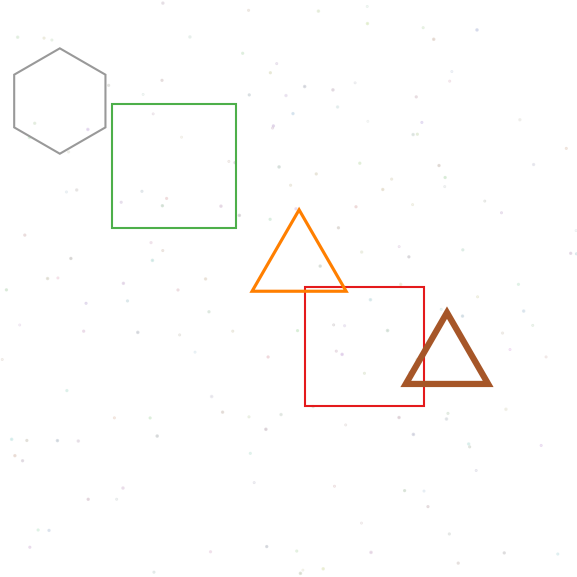[{"shape": "square", "thickness": 1, "radius": 0.52, "center": [0.631, 0.399]}, {"shape": "square", "thickness": 1, "radius": 0.54, "center": [0.301, 0.712]}, {"shape": "triangle", "thickness": 1.5, "radius": 0.47, "center": [0.518, 0.542]}, {"shape": "triangle", "thickness": 3, "radius": 0.41, "center": [0.774, 0.375]}, {"shape": "hexagon", "thickness": 1, "radius": 0.46, "center": [0.104, 0.824]}]